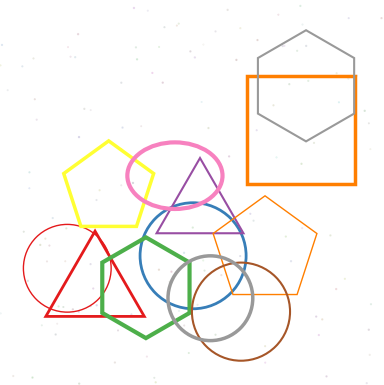[{"shape": "triangle", "thickness": 2, "radius": 0.74, "center": [0.247, 0.252]}, {"shape": "circle", "thickness": 1, "radius": 0.57, "center": [0.175, 0.303]}, {"shape": "circle", "thickness": 2, "radius": 0.69, "center": [0.502, 0.336]}, {"shape": "hexagon", "thickness": 3, "radius": 0.65, "center": [0.379, 0.253]}, {"shape": "triangle", "thickness": 1.5, "radius": 0.65, "center": [0.52, 0.459]}, {"shape": "pentagon", "thickness": 1, "radius": 0.71, "center": [0.688, 0.35]}, {"shape": "square", "thickness": 2.5, "radius": 0.7, "center": [0.782, 0.661]}, {"shape": "pentagon", "thickness": 2.5, "radius": 0.61, "center": [0.282, 0.511]}, {"shape": "circle", "thickness": 1.5, "radius": 0.64, "center": [0.626, 0.191]}, {"shape": "oval", "thickness": 3, "radius": 0.62, "center": [0.454, 0.544]}, {"shape": "circle", "thickness": 2.5, "radius": 0.55, "center": [0.546, 0.225]}, {"shape": "hexagon", "thickness": 1.5, "radius": 0.72, "center": [0.795, 0.777]}]